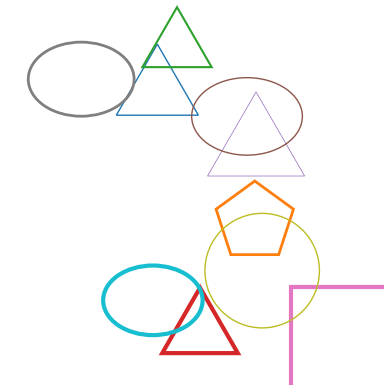[{"shape": "triangle", "thickness": 1, "radius": 0.62, "center": [0.409, 0.762]}, {"shape": "pentagon", "thickness": 2, "radius": 0.53, "center": [0.662, 0.424]}, {"shape": "triangle", "thickness": 1.5, "radius": 0.52, "center": [0.46, 0.878]}, {"shape": "triangle", "thickness": 3, "radius": 0.57, "center": [0.52, 0.139]}, {"shape": "triangle", "thickness": 0.5, "radius": 0.73, "center": [0.665, 0.616]}, {"shape": "oval", "thickness": 1, "radius": 0.72, "center": [0.642, 0.698]}, {"shape": "square", "thickness": 3, "radius": 0.65, "center": [0.887, 0.123]}, {"shape": "oval", "thickness": 2, "radius": 0.69, "center": [0.211, 0.794]}, {"shape": "circle", "thickness": 1, "radius": 0.74, "center": [0.681, 0.297]}, {"shape": "oval", "thickness": 3, "radius": 0.65, "center": [0.397, 0.22]}]